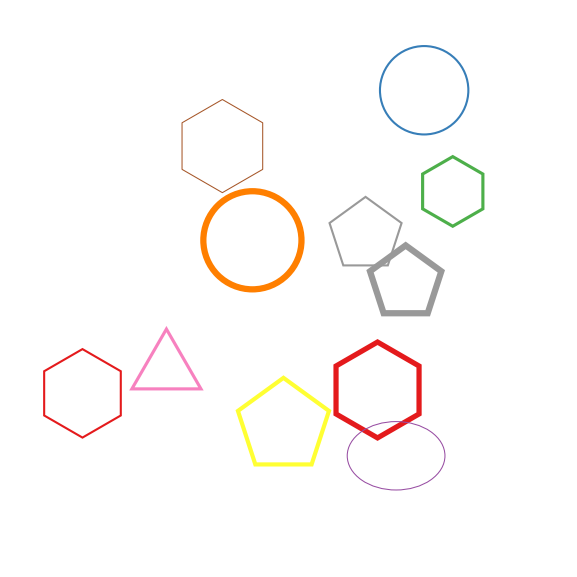[{"shape": "hexagon", "thickness": 1, "radius": 0.38, "center": [0.143, 0.318]}, {"shape": "hexagon", "thickness": 2.5, "radius": 0.41, "center": [0.654, 0.324]}, {"shape": "circle", "thickness": 1, "radius": 0.38, "center": [0.734, 0.843]}, {"shape": "hexagon", "thickness": 1.5, "radius": 0.3, "center": [0.784, 0.668]}, {"shape": "oval", "thickness": 0.5, "radius": 0.42, "center": [0.686, 0.21]}, {"shape": "circle", "thickness": 3, "radius": 0.42, "center": [0.437, 0.583]}, {"shape": "pentagon", "thickness": 2, "radius": 0.41, "center": [0.491, 0.262]}, {"shape": "hexagon", "thickness": 0.5, "radius": 0.4, "center": [0.385, 0.746]}, {"shape": "triangle", "thickness": 1.5, "radius": 0.35, "center": [0.288, 0.36]}, {"shape": "pentagon", "thickness": 3, "radius": 0.32, "center": [0.702, 0.509]}, {"shape": "pentagon", "thickness": 1, "radius": 0.33, "center": [0.633, 0.593]}]